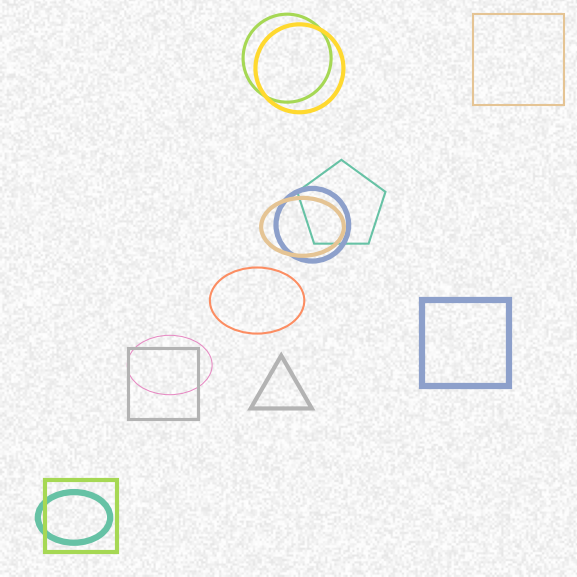[{"shape": "oval", "thickness": 3, "radius": 0.31, "center": [0.128, 0.103]}, {"shape": "pentagon", "thickness": 1, "radius": 0.4, "center": [0.591, 0.642]}, {"shape": "oval", "thickness": 1, "radius": 0.41, "center": [0.445, 0.479]}, {"shape": "square", "thickness": 3, "radius": 0.37, "center": [0.806, 0.405]}, {"shape": "circle", "thickness": 2.5, "radius": 0.31, "center": [0.541, 0.61]}, {"shape": "oval", "thickness": 0.5, "radius": 0.37, "center": [0.294, 0.367]}, {"shape": "circle", "thickness": 1.5, "radius": 0.38, "center": [0.497, 0.898]}, {"shape": "square", "thickness": 2, "radius": 0.31, "center": [0.14, 0.106]}, {"shape": "circle", "thickness": 2, "radius": 0.38, "center": [0.519, 0.881]}, {"shape": "oval", "thickness": 2, "radius": 0.36, "center": [0.524, 0.606]}, {"shape": "square", "thickness": 1, "radius": 0.39, "center": [0.897, 0.896]}, {"shape": "square", "thickness": 1.5, "radius": 0.31, "center": [0.283, 0.335]}, {"shape": "triangle", "thickness": 2, "radius": 0.31, "center": [0.487, 0.322]}]